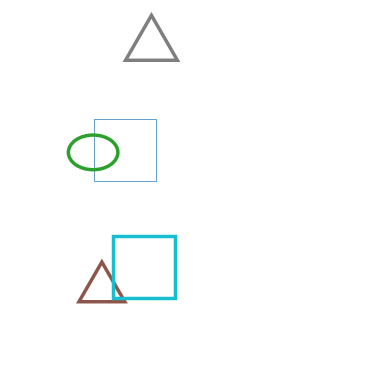[{"shape": "square", "thickness": 0.5, "radius": 0.4, "center": [0.324, 0.61]}, {"shape": "oval", "thickness": 2.5, "radius": 0.32, "center": [0.242, 0.604]}, {"shape": "triangle", "thickness": 2.5, "radius": 0.34, "center": [0.265, 0.251]}, {"shape": "triangle", "thickness": 2.5, "radius": 0.39, "center": [0.393, 0.882]}, {"shape": "square", "thickness": 2.5, "radius": 0.4, "center": [0.373, 0.306]}]